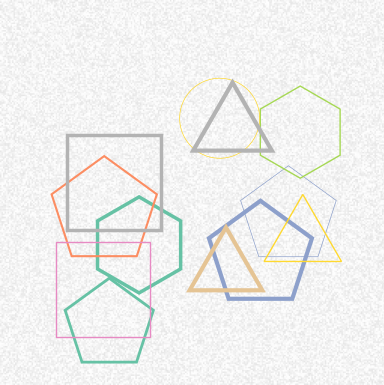[{"shape": "hexagon", "thickness": 2.5, "radius": 0.62, "center": [0.361, 0.364]}, {"shape": "pentagon", "thickness": 2, "radius": 0.6, "center": [0.284, 0.157]}, {"shape": "pentagon", "thickness": 1.5, "radius": 0.72, "center": [0.271, 0.451]}, {"shape": "pentagon", "thickness": 3, "radius": 0.7, "center": [0.677, 0.338]}, {"shape": "pentagon", "thickness": 0.5, "radius": 0.65, "center": [0.749, 0.439]}, {"shape": "square", "thickness": 1, "radius": 0.61, "center": [0.267, 0.248]}, {"shape": "hexagon", "thickness": 1, "radius": 0.6, "center": [0.78, 0.657]}, {"shape": "circle", "thickness": 0.5, "radius": 0.52, "center": [0.57, 0.693]}, {"shape": "triangle", "thickness": 1, "radius": 0.58, "center": [0.787, 0.379]}, {"shape": "triangle", "thickness": 3, "radius": 0.54, "center": [0.587, 0.3]}, {"shape": "square", "thickness": 2.5, "radius": 0.61, "center": [0.295, 0.526]}, {"shape": "triangle", "thickness": 3, "radius": 0.59, "center": [0.604, 0.668]}]